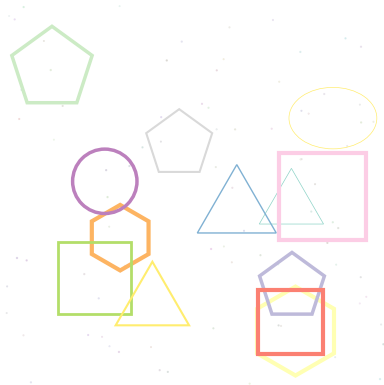[{"shape": "triangle", "thickness": 0.5, "radius": 0.48, "center": [0.757, 0.466]}, {"shape": "hexagon", "thickness": 3, "radius": 0.58, "center": [0.768, 0.14]}, {"shape": "pentagon", "thickness": 2.5, "radius": 0.44, "center": [0.758, 0.256]}, {"shape": "square", "thickness": 3, "radius": 0.42, "center": [0.754, 0.164]}, {"shape": "triangle", "thickness": 1, "radius": 0.59, "center": [0.615, 0.454]}, {"shape": "hexagon", "thickness": 3, "radius": 0.43, "center": [0.312, 0.383]}, {"shape": "square", "thickness": 2, "radius": 0.47, "center": [0.245, 0.278]}, {"shape": "square", "thickness": 3, "radius": 0.57, "center": [0.837, 0.491]}, {"shape": "pentagon", "thickness": 1.5, "radius": 0.45, "center": [0.465, 0.626]}, {"shape": "circle", "thickness": 2.5, "radius": 0.42, "center": [0.272, 0.529]}, {"shape": "pentagon", "thickness": 2.5, "radius": 0.55, "center": [0.135, 0.822]}, {"shape": "oval", "thickness": 0.5, "radius": 0.57, "center": [0.865, 0.693]}, {"shape": "triangle", "thickness": 1.5, "radius": 0.55, "center": [0.396, 0.21]}]